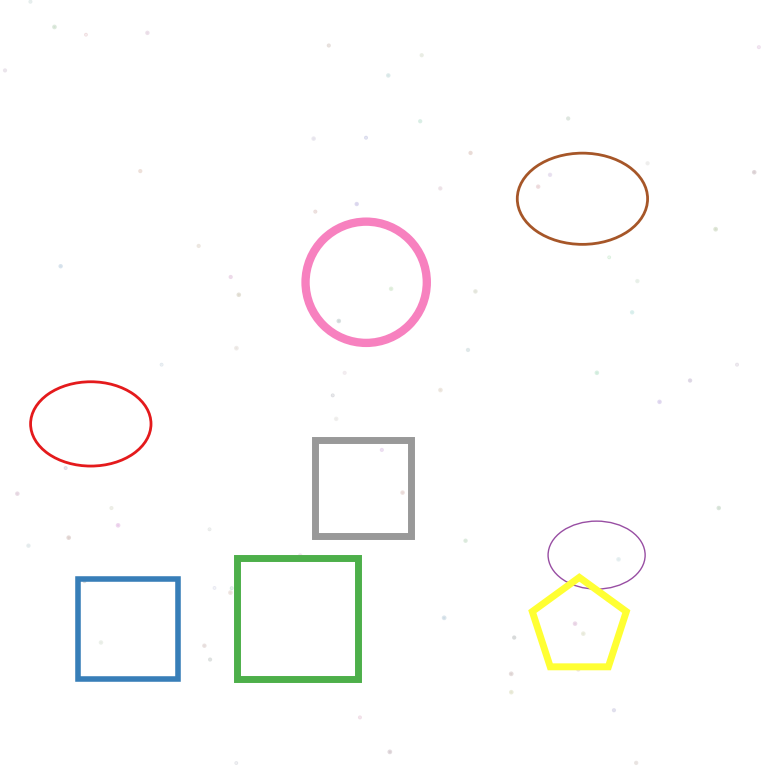[{"shape": "oval", "thickness": 1, "radius": 0.39, "center": [0.118, 0.449]}, {"shape": "square", "thickness": 2, "radius": 0.32, "center": [0.166, 0.183]}, {"shape": "square", "thickness": 2.5, "radius": 0.39, "center": [0.386, 0.197]}, {"shape": "oval", "thickness": 0.5, "radius": 0.32, "center": [0.775, 0.279]}, {"shape": "pentagon", "thickness": 2.5, "radius": 0.32, "center": [0.752, 0.186]}, {"shape": "oval", "thickness": 1, "radius": 0.42, "center": [0.756, 0.742]}, {"shape": "circle", "thickness": 3, "radius": 0.39, "center": [0.476, 0.633]}, {"shape": "square", "thickness": 2.5, "radius": 0.31, "center": [0.471, 0.366]}]